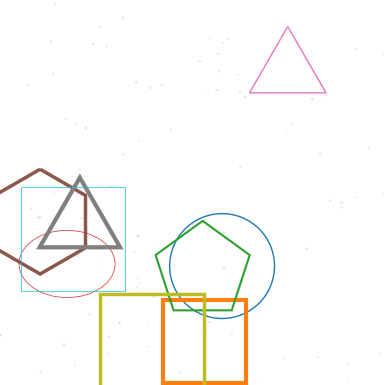[{"shape": "circle", "thickness": 1, "radius": 0.68, "center": [0.577, 0.309]}, {"shape": "square", "thickness": 3, "radius": 0.54, "center": [0.531, 0.112]}, {"shape": "pentagon", "thickness": 1.5, "radius": 0.64, "center": [0.526, 0.298]}, {"shape": "oval", "thickness": 0.5, "radius": 0.62, "center": [0.174, 0.314]}, {"shape": "hexagon", "thickness": 2.5, "radius": 0.68, "center": [0.104, 0.424]}, {"shape": "triangle", "thickness": 1, "radius": 0.57, "center": [0.747, 0.816]}, {"shape": "triangle", "thickness": 3, "radius": 0.6, "center": [0.207, 0.418]}, {"shape": "square", "thickness": 2.5, "radius": 0.68, "center": [0.395, 0.101]}, {"shape": "square", "thickness": 0.5, "radius": 0.67, "center": [0.19, 0.38]}]